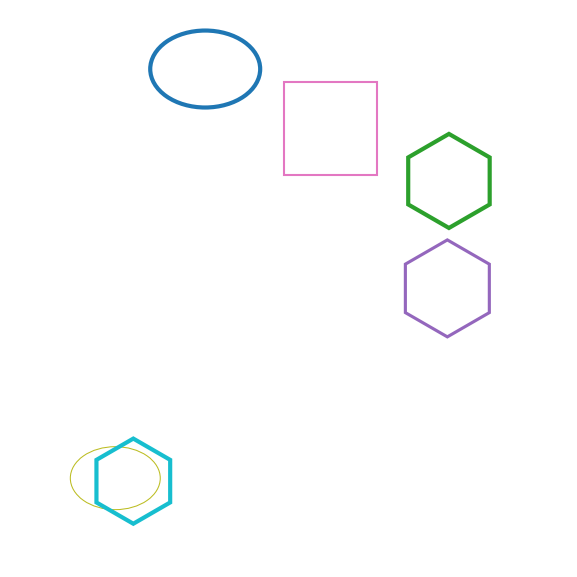[{"shape": "oval", "thickness": 2, "radius": 0.48, "center": [0.355, 0.88]}, {"shape": "hexagon", "thickness": 2, "radius": 0.41, "center": [0.777, 0.686]}, {"shape": "hexagon", "thickness": 1.5, "radius": 0.42, "center": [0.775, 0.5]}, {"shape": "square", "thickness": 1, "radius": 0.4, "center": [0.573, 0.777]}, {"shape": "oval", "thickness": 0.5, "radius": 0.39, "center": [0.2, 0.171]}, {"shape": "hexagon", "thickness": 2, "radius": 0.37, "center": [0.231, 0.166]}]